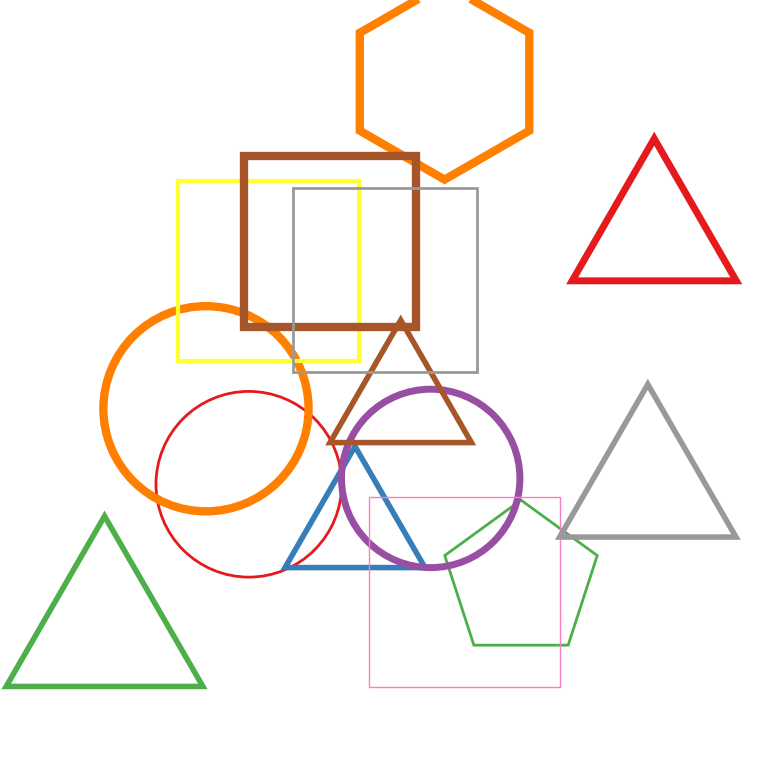[{"shape": "triangle", "thickness": 2.5, "radius": 0.62, "center": [0.85, 0.697]}, {"shape": "circle", "thickness": 1, "radius": 0.6, "center": [0.323, 0.371]}, {"shape": "triangle", "thickness": 2, "radius": 0.52, "center": [0.461, 0.315]}, {"shape": "triangle", "thickness": 2, "radius": 0.74, "center": [0.136, 0.182]}, {"shape": "pentagon", "thickness": 1, "radius": 0.52, "center": [0.677, 0.246]}, {"shape": "circle", "thickness": 2.5, "radius": 0.58, "center": [0.559, 0.379]}, {"shape": "hexagon", "thickness": 3, "radius": 0.64, "center": [0.577, 0.894]}, {"shape": "circle", "thickness": 3, "radius": 0.67, "center": [0.268, 0.469]}, {"shape": "square", "thickness": 1.5, "radius": 0.59, "center": [0.349, 0.648]}, {"shape": "square", "thickness": 3, "radius": 0.56, "center": [0.429, 0.686]}, {"shape": "triangle", "thickness": 2, "radius": 0.53, "center": [0.52, 0.478]}, {"shape": "square", "thickness": 0.5, "radius": 0.62, "center": [0.603, 0.231]}, {"shape": "square", "thickness": 1, "radius": 0.59, "center": [0.5, 0.636]}, {"shape": "triangle", "thickness": 2, "radius": 0.66, "center": [0.841, 0.369]}]